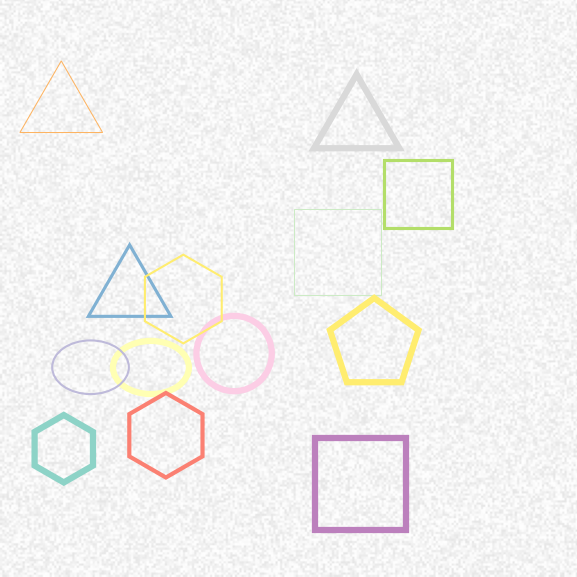[{"shape": "hexagon", "thickness": 3, "radius": 0.29, "center": [0.11, 0.222]}, {"shape": "oval", "thickness": 3, "radius": 0.33, "center": [0.261, 0.363]}, {"shape": "oval", "thickness": 1, "radius": 0.33, "center": [0.157, 0.363]}, {"shape": "hexagon", "thickness": 2, "radius": 0.37, "center": [0.287, 0.245]}, {"shape": "triangle", "thickness": 1.5, "radius": 0.41, "center": [0.224, 0.493]}, {"shape": "triangle", "thickness": 0.5, "radius": 0.41, "center": [0.106, 0.811]}, {"shape": "square", "thickness": 1.5, "radius": 0.29, "center": [0.723, 0.664]}, {"shape": "circle", "thickness": 3, "radius": 0.33, "center": [0.405, 0.387]}, {"shape": "triangle", "thickness": 3, "radius": 0.43, "center": [0.618, 0.785]}, {"shape": "square", "thickness": 3, "radius": 0.4, "center": [0.624, 0.161]}, {"shape": "square", "thickness": 0.5, "radius": 0.37, "center": [0.585, 0.563]}, {"shape": "pentagon", "thickness": 3, "radius": 0.4, "center": [0.648, 0.403]}, {"shape": "hexagon", "thickness": 1, "radius": 0.38, "center": [0.317, 0.481]}]